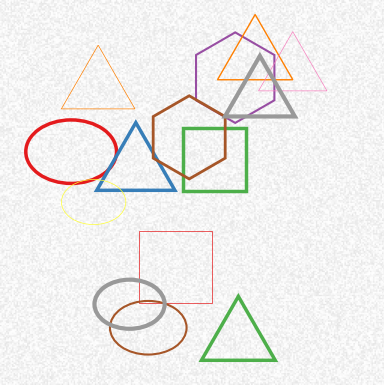[{"shape": "oval", "thickness": 2.5, "radius": 0.59, "center": [0.185, 0.606]}, {"shape": "square", "thickness": 0.5, "radius": 0.47, "center": [0.457, 0.307]}, {"shape": "triangle", "thickness": 2.5, "radius": 0.59, "center": [0.353, 0.564]}, {"shape": "triangle", "thickness": 2.5, "radius": 0.55, "center": [0.619, 0.119]}, {"shape": "square", "thickness": 2.5, "radius": 0.41, "center": [0.556, 0.587]}, {"shape": "hexagon", "thickness": 1.5, "radius": 0.59, "center": [0.611, 0.798]}, {"shape": "triangle", "thickness": 1, "radius": 0.57, "center": [0.663, 0.849]}, {"shape": "triangle", "thickness": 0.5, "radius": 0.55, "center": [0.255, 0.772]}, {"shape": "oval", "thickness": 0.5, "radius": 0.42, "center": [0.243, 0.475]}, {"shape": "hexagon", "thickness": 2, "radius": 0.54, "center": [0.491, 0.643]}, {"shape": "oval", "thickness": 1.5, "radius": 0.5, "center": [0.385, 0.149]}, {"shape": "triangle", "thickness": 0.5, "radius": 0.51, "center": [0.76, 0.815]}, {"shape": "oval", "thickness": 3, "radius": 0.46, "center": [0.337, 0.21]}, {"shape": "triangle", "thickness": 3, "radius": 0.52, "center": [0.675, 0.75]}]